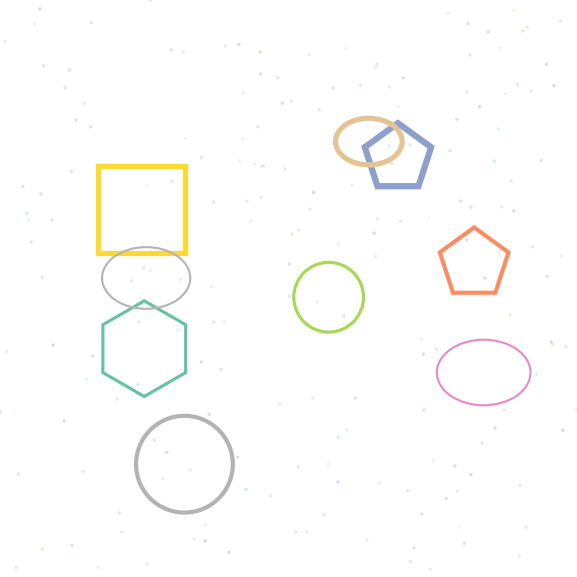[{"shape": "hexagon", "thickness": 1.5, "radius": 0.41, "center": [0.25, 0.395]}, {"shape": "pentagon", "thickness": 2, "radius": 0.31, "center": [0.821, 0.543]}, {"shape": "pentagon", "thickness": 3, "radius": 0.3, "center": [0.689, 0.726]}, {"shape": "oval", "thickness": 1, "radius": 0.41, "center": [0.838, 0.354]}, {"shape": "circle", "thickness": 1.5, "radius": 0.3, "center": [0.569, 0.484]}, {"shape": "square", "thickness": 2.5, "radius": 0.38, "center": [0.244, 0.637]}, {"shape": "oval", "thickness": 2.5, "radius": 0.29, "center": [0.639, 0.754]}, {"shape": "oval", "thickness": 1, "radius": 0.38, "center": [0.253, 0.518]}, {"shape": "circle", "thickness": 2, "radius": 0.42, "center": [0.319, 0.195]}]